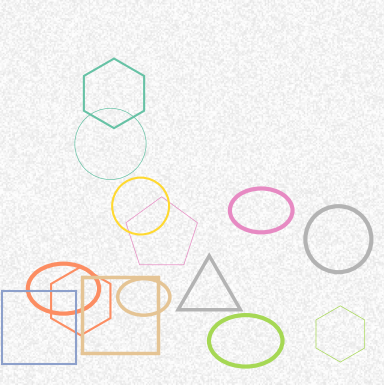[{"shape": "circle", "thickness": 0.5, "radius": 0.46, "center": [0.287, 0.626]}, {"shape": "hexagon", "thickness": 1.5, "radius": 0.45, "center": [0.296, 0.757]}, {"shape": "oval", "thickness": 3, "radius": 0.46, "center": [0.165, 0.25]}, {"shape": "hexagon", "thickness": 1.5, "radius": 0.45, "center": [0.21, 0.218]}, {"shape": "square", "thickness": 1.5, "radius": 0.48, "center": [0.102, 0.15]}, {"shape": "pentagon", "thickness": 0.5, "radius": 0.49, "center": [0.42, 0.391]}, {"shape": "oval", "thickness": 3, "radius": 0.41, "center": [0.678, 0.453]}, {"shape": "hexagon", "thickness": 0.5, "radius": 0.37, "center": [0.884, 0.133]}, {"shape": "oval", "thickness": 3, "radius": 0.48, "center": [0.638, 0.115]}, {"shape": "circle", "thickness": 1.5, "radius": 0.37, "center": [0.365, 0.465]}, {"shape": "square", "thickness": 2.5, "radius": 0.49, "center": [0.311, 0.183]}, {"shape": "oval", "thickness": 2.5, "radius": 0.34, "center": [0.374, 0.229]}, {"shape": "circle", "thickness": 3, "radius": 0.43, "center": [0.879, 0.379]}, {"shape": "triangle", "thickness": 2.5, "radius": 0.47, "center": [0.544, 0.242]}]